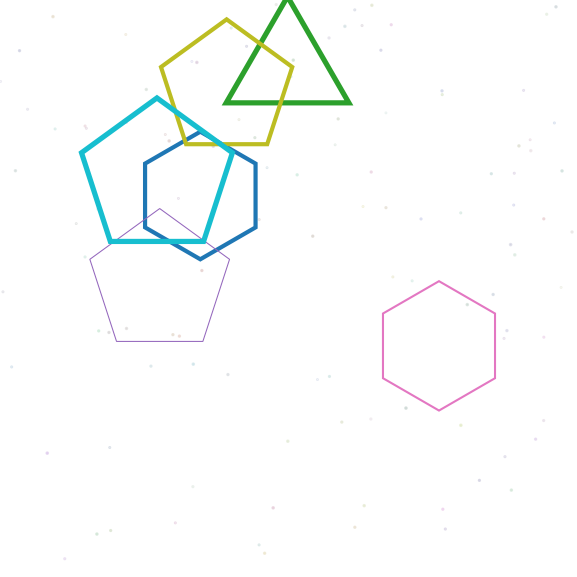[{"shape": "hexagon", "thickness": 2, "radius": 0.55, "center": [0.347, 0.661]}, {"shape": "triangle", "thickness": 2.5, "radius": 0.61, "center": [0.498, 0.882]}, {"shape": "pentagon", "thickness": 0.5, "radius": 0.64, "center": [0.277, 0.511]}, {"shape": "hexagon", "thickness": 1, "radius": 0.56, "center": [0.76, 0.4]}, {"shape": "pentagon", "thickness": 2, "radius": 0.6, "center": [0.392, 0.846]}, {"shape": "pentagon", "thickness": 2.5, "radius": 0.69, "center": [0.272, 0.692]}]